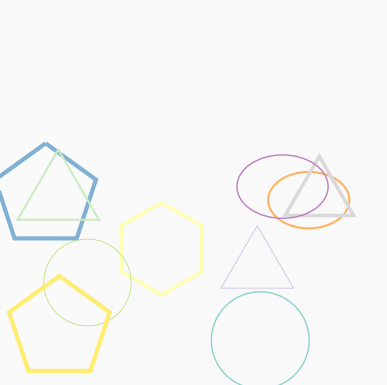[{"shape": "circle", "thickness": 1, "radius": 0.63, "center": [0.672, 0.116]}, {"shape": "hexagon", "thickness": 2.5, "radius": 0.6, "center": [0.417, 0.354]}, {"shape": "triangle", "thickness": 0.5, "radius": 0.54, "center": [0.664, 0.306]}, {"shape": "pentagon", "thickness": 3, "radius": 0.68, "center": [0.118, 0.491]}, {"shape": "oval", "thickness": 1.5, "radius": 0.52, "center": [0.797, 0.48]}, {"shape": "circle", "thickness": 0.5, "radius": 0.56, "center": [0.226, 0.266]}, {"shape": "triangle", "thickness": 2.5, "radius": 0.51, "center": [0.824, 0.491]}, {"shape": "oval", "thickness": 1, "radius": 0.59, "center": [0.729, 0.515]}, {"shape": "triangle", "thickness": 1.5, "radius": 0.61, "center": [0.15, 0.49]}, {"shape": "pentagon", "thickness": 3, "radius": 0.68, "center": [0.153, 0.147]}]